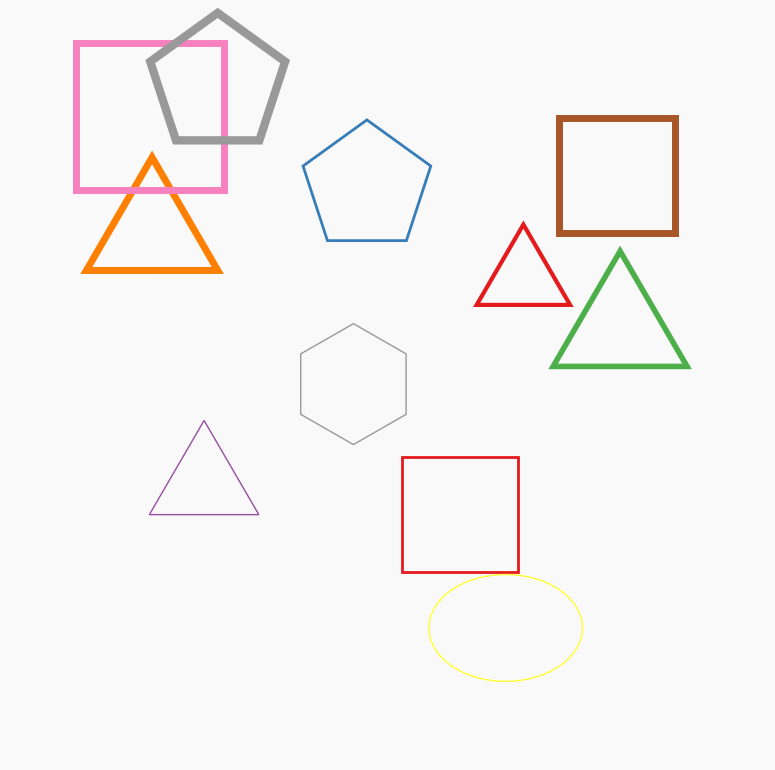[{"shape": "square", "thickness": 1, "radius": 0.37, "center": [0.593, 0.332]}, {"shape": "triangle", "thickness": 1.5, "radius": 0.35, "center": [0.675, 0.639]}, {"shape": "pentagon", "thickness": 1, "radius": 0.43, "center": [0.473, 0.758]}, {"shape": "triangle", "thickness": 2, "radius": 0.5, "center": [0.8, 0.574]}, {"shape": "triangle", "thickness": 0.5, "radius": 0.41, "center": [0.263, 0.372]}, {"shape": "triangle", "thickness": 2.5, "radius": 0.49, "center": [0.196, 0.698]}, {"shape": "oval", "thickness": 0.5, "radius": 0.5, "center": [0.652, 0.184]}, {"shape": "square", "thickness": 2.5, "radius": 0.37, "center": [0.796, 0.772]}, {"shape": "square", "thickness": 2.5, "radius": 0.48, "center": [0.193, 0.849]}, {"shape": "hexagon", "thickness": 0.5, "radius": 0.39, "center": [0.456, 0.501]}, {"shape": "pentagon", "thickness": 3, "radius": 0.46, "center": [0.281, 0.892]}]